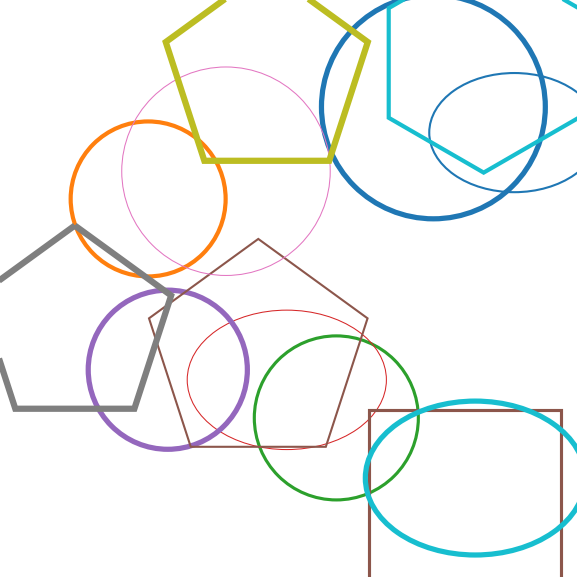[{"shape": "oval", "thickness": 1, "radius": 0.74, "center": [0.891, 0.77]}, {"shape": "circle", "thickness": 2.5, "radius": 0.97, "center": [0.75, 0.814]}, {"shape": "circle", "thickness": 2, "radius": 0.67, "center": [0.257, 0.655]}, {"shape": "circle", "thickness": 1.5, "radius": 0.71, "center": [0.582, 0.275]}, {"shape": "oval", "thickness": 0.5, "radius": 0.86, "center": [0.497, 0.341]}, {"shape": "circle", "thickness": 2.5, "radius": 0.69, "center": [0.291, 0.359]}, {"shape": "square", "thickness": 1.5, "radius": 0.83, "center": [0.805, 0.124]}, {"shape": "pentagon", "thickness": 1, "radius": 0.99, "center": [0.447, 0.386]}, {"shape": "circle", "thickness": 0.5, "radius": 0.9, "center": [0.391, 0.703]}, {"shape": "pentagon", "thickness": 3, "radius": 0.88, "center": [0.13, 0.433]}, {"shape": "pentagon", "thickness": 3, "radius": 0.92, "center": [0.462, 0.87]}, {"shape": "oval", "thickness": 2.5, "radius": 0.95, "center": [0.823, 0.171]}, {"shape": "hexagon", "thickness": 2, "radius": 0.95, "center": [0.838, 0.89]}]